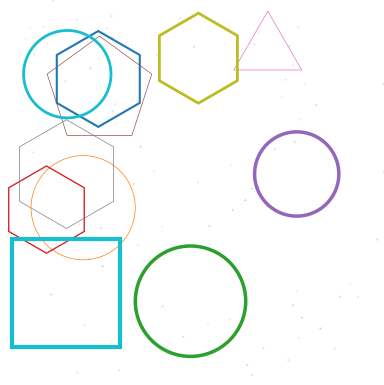[{"shape": "hexagon", "thickness": 1.5, "radius": 0.62, "center": [0.255, 0.795]}, {"shape": "circle", "thickness": 0.5, "radius": 0.68, "center": [0.216, 0.461]}, {"shape": "circle", "thickness": 2.5, "radius": 0.72, "center": [0.495, 0.218]}, {"shape": "hexagon", "thickness": 1, "radius": 0.57, "center": [0.121, 0.456]}, {"shape": "circle", "thickness": 2.5, "radius": 0.55, "center": [0.771, 0.548]}, {"shape": "pentagon", "thickness": 0.5, "radius": 0.71, "center": [0.258, 0.763]}, {"shape": "triangle", "thickness": 0.5, "radius": 0.51, "center": [0.695, 0.869]}, {"shape": "hexagon", "thickness": 0.5, "radius": 0.71, "center": [0.173, 0.548]}, {"shape": "hexagon", "thickness": 2, "radius": 0.58, "center": [0.515, 0.849]}, {"shape": "square", "thickness": 3, "radius": 0.7, "center": [0.171, 0.24]}, {"shape": "circle", "thickness": 2, "radius": 0.57, "center": [0.175, 0.807]}]